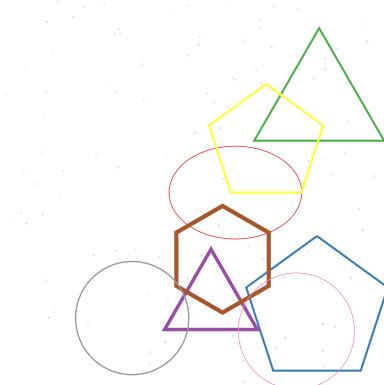[{"shape": "oval", "thickness": 0.5, "radius": 0.86, "center": [0.611, 0.5]}, {"shape": "pentagon", "thickness": 1.5, "radius": 0.97, "center": [0.823, 0.194]}, {"shape": "triangle", "thickness": 1.5, "radius": 0.97, "center": [0.829, 0.732]}, {"shape": "triangle", "thickness": 2.5, "radius": 0.69, "center": [0.548, 0.214]}, {"shape": "pentagon", "thickness": 1.5, "radius": 0.78, "center": [0.691, 0.626]}, {"shape": "hexagon", "thickness": 3, "radius": 0.69, "center": [0.578, 0.327]}, {"shape": "circle", "thickness": 0.5, "radius": 0.75, "center": [0.77, 0.14]}, {"shape": "circle", "thickness": 1, "radius": 0.74, "center": [0.343, 0.174]}]